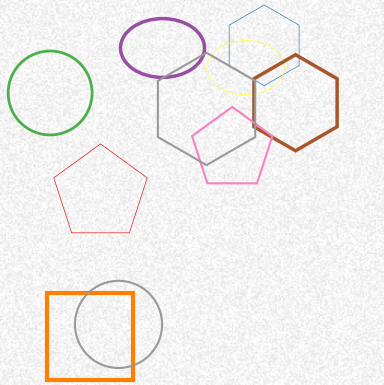[{"shape": "pentagon", "thickness": 0.5, "radius": 0.64, "center": [0.261, 0.499]}, {"shape": "hexagon", "thickness": 0.5, "radius": 0.52, "center": [0.686, 0.882]}, {"shape": "circle", "thickness": 2, "radius": 0.54, "center": [0.13, 0.758]}, {"shape": "oval", "thickness": 2.5, "radius": 0.55, "center": [0.422, 0.875]}, {"shape": "square", "thickness": 3, "radius": 0.56, "center": [0.234, 0.127]}, {"shape": "oval", "thickness": 0.5, "radius": 0.5, "center": [0.638, 0.824]}, {"shape": "hexagon", "thickness": 2.5, "radius": 0.62, "center": [0.768, 0.733]}, {"shape": "pentagon", "thickness": 1.5, "radius": 0.55, "center": [0.603, 0.613]}, {"shape": "hexagon", "thickness": 1.5, "radius": 0.73, "center": [0.536, 0.717]}, {"shape": "circle", "thickness": 1.5, "radius": 0.57, "center": [0.308, 0.157]}]